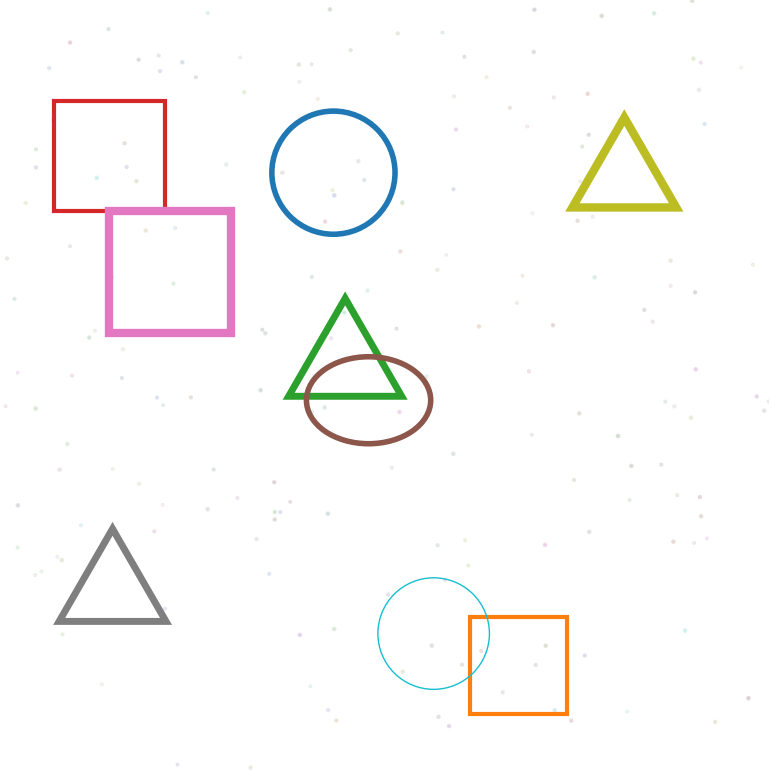[{"shape": "circle", "thickness": 2, "radius": 0.4, "center": [0.433, 0.776]}, {"shape": "square", "thickness": 1.5, "radius": 0.31, "center": [0.673, 0.136]}, {"shape": "triangle", "thickness": 2.5, "radius": 0.42, "center": [0.448, 0.528]}, {"shape": "square", "thickness": 1.5, "radius": 0.36, "center": [0.142, 0.797]}, {"shape": "oval", "thickness": 2, "radius": 0.4, "center": [0.479, 0.48]}, {"shape": "square", "thickness": 3, "radius": 0.4, "center": [0.22, 0.647]}, {"shape": "triangle", "thickness": 2.5, "radius": 0.4, "center": [0.146, 0.233]}, {"shape": "triangle", "thickness": 3, "radius": 0.39, "center": [0.811, 0.77]}, {"shape": "circle", "thickness": 0.5, "radius": 0.36, "center": [0.563, 0.177]}]